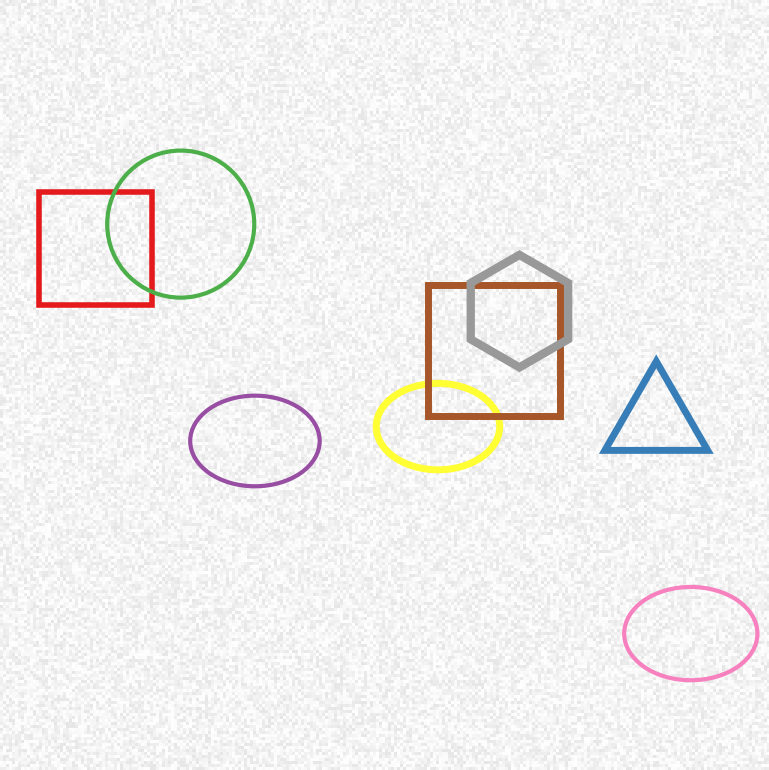[{"shape": "square", "thickness": 2, "radius": 0.37, "center": [0.124, 0.677]}, {"shape": "triangle", "thickness": 2.5, "radius": 0.39, "center": [0.852, 0.454]}, {"shape": "circle", "thickness": 1.5, "radius": 0.48, "center": [0.235, 0.709]}, {"shape": "oval", "thickness": 1.5, "radius": 0.42, "center": [0.331, 0.427]}, {"shape": "oval", "thickness": 2.5, "radius": 0.4, "center": [0.569, 0.446]}, {"shape": "square", "thickness": 2.5, "radius": 0.43, "center": [0.642, 0.545]}, {"shape": "oval", "thickness": 1.5, "radius": 0.43, "center": [0.897, 0.177]}, {"shape": "hexagon", "thickness": 3, "radius": 0.37, "center": [0.675, 0.596]}]